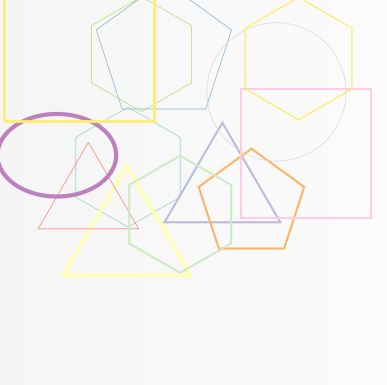[{"shape": "hexagon", "thickness": 0.5, "radius": 0.78, "center": [0.33, 0.566]}, {"shape": "triangle", "thickness": 2.5, "radius": 0.95, "center": [0.327, 0.38]}, {"shape": "triangle", "thickness": 1.5, "radius": 0.86, "center": [0.574, 0.509]}, {"shape": "triangle", "thickness": 0.5, "radius": 0.75, "center": [0.228, 0.481]}, {"shape": "pentagon", "thickness": 0.5, "radius": 0.92, "center": [0.423, 0.865]}, {"shape": "pentagon", "thickness": 1.5, "radius": 0.72, "center": [0.649, 0.47]}, {"shape": "hexagon", "thickness": 0.5, "radius": 0.74, "center": [0.365, 0.859]}, {"shape": "square", "thickness": 1.5, "radius": 0.84, "center": [0.789, 0.602]}, {"shape": "circle", "thickness": 0.5, "radius": 0.9, "center": [0.713, 0.761]}, {"shape": "oval", "thickness": 3, "radius": 0.77, "center": [0.147, 0.597]}, {"shape": "hexagon", "thickness": 1.5, "radius": 0.76, "center": [0.465, 0.443]}, {"shape": "square", "thickness": 2, "radius": 0.97, "center": [0.204, 0.88]}, {"shape": "hexagon", "thickness": 1, "radius": 0.79, "center": [0.771, 0.848]}]